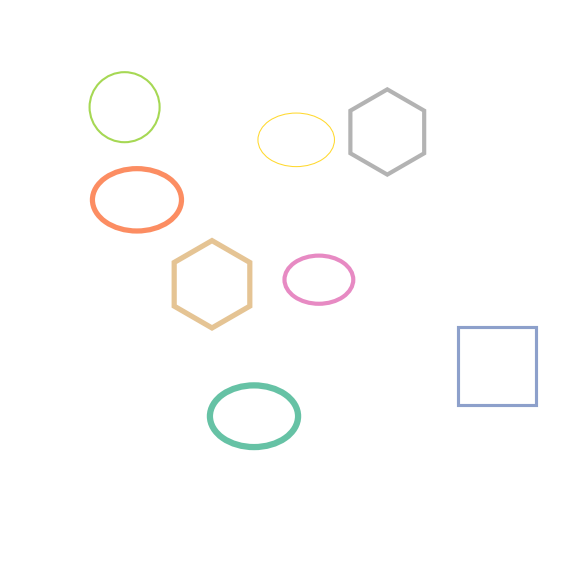[{"shape": "oval", "thickness": 3, "radius": 0.38, "center": [0.44, 0.278]}, {"shape": "oval", "thickness": 2.5, "radius": 0.39, "center": [0.237, 0.653]}, {"shape": "square", "thickness": 1.5, "radius": 0.34, "center": [0.861, 0.366]}, {"shape": "oval", "thickness": 2, "radius": 0.3, "center": [0.552, 0.515]}, {"shape": "circle", "thickness": 1, "radius": 0.3, "center": [0.216, 0.814]}, {"shape": "oval", "thickness": 0.5, "radius": 0.33, "center": [0.513, 0.757]}, {"shape": "hexagon", "thickness": 2.5, "radius": 0.38, "center": [0.367, 0.507]}, {"shape": "hexagon", "thickness": 2, "radius": 0.37, "center": [0.671, 0.771]}]